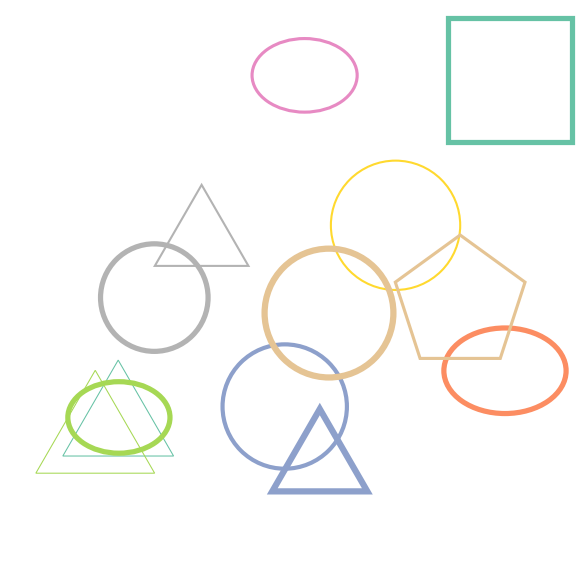[{"shape": "square", "thickness": 2.5, "radius": 0.54, "center": [0.883, 0.861]}, {"shape": "triangle", "thickness": 0.5, "radius": 0.55, "center": [0.205, 0.265]}, {"shape": "oval", "thickness": 2.5, "radius": 0.53, "center": [0.874, 0.357]}, {"shape": "triangle", "thickness": 3, "radius": 0.48, "center": [0.554, 0.196]}, {"shape": "circle", "thickness": 2, "radius": 0.54, "center": [0.493, 0.295]}, {"shape": "oval", "thickness": 1.5, "radius": 0.46, "center": [0.527, 0.869]}, {"shape": "oval", "thickness": 2.5, "radius": 0.44, "center": [0.206, 0.276]}, {"shape": "triangle", "thickness": 0.5, "radius": 0.59, "center": [0.165, 0.239]}, {"shape": "circle", "thickness": 1, "radius": 0.56, "center": [0.685, 0.609]}, {"shape": "circle", "thickness": 3, "radius": 0.56, "center": [0.57, 0.457]}, {"shape": "pentagon", "thickness": 1.5, "radius": 0.59, "center": [0.797, 0.474]}, {"shape": "circle", "thickness": 2.5, "radius": 0.47, "center": [0.267, 0.484]}, {"shape": "triangle", "thickness": 1, "radius": 0.47, "center": [0.349, 0.585]}]